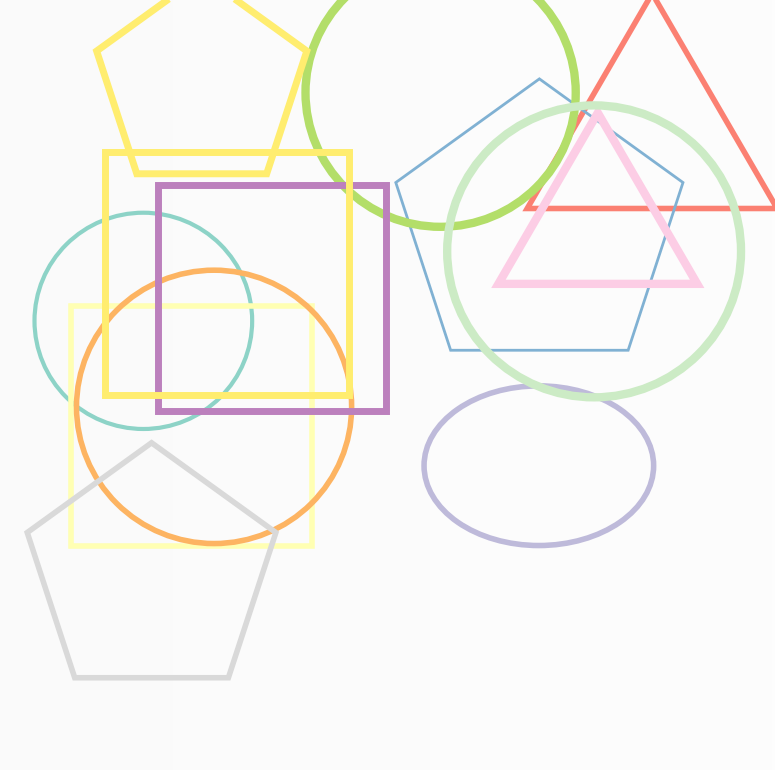[{"shape": "circle", "thickness": 1.5, "radius": 0.7, "center": [0.185, 0.583]}, {"shape": "square", "thickness": 2, "radius": 0.78, "center": [0.247, 0.446]}, {"shape": "oval", "thickness": 2, "radius": 0.74, "center": [0.695, 0.395]}, {"shape": "triangle", "thickness": 2, "radius": 0.93, "center": [0.841, 0.822]}, {"shape": "pentagon", "thickness": 1, "radius": 0.97, "center": [0.696, 0.703]}, {"shape": "circle", "thickness": 2, "radius": 0.89, "center": [0.276, 0.472]}, {"shape": "circle", "thickness": 3, "radius": 0.87, "center": [0.569, 0.88]}, {"shape": "triangle", "thickness": 3, "radius": 0.74, "center": [0.771, 0.705]}, {"shape": "pentagon", "thickness": 2, "radius": 0.84, "center": [0.196, 0.256]}, {"shape": "square", "thickness": 2.5, "radius": 0.74, "center": [0.351, 0.613]}, {"shape": "circle", "thickness": 3, "radius": 0.95, "center": [0.767, 0.674]}, {"shape": "pentagon", "thickness": 2.5, "radius": 0.71, "center": [0.26, 0.89]}, {"shape": "square", "thickness": 2.5, "radius": 0.79, "center": [0.293, 0.645]}]